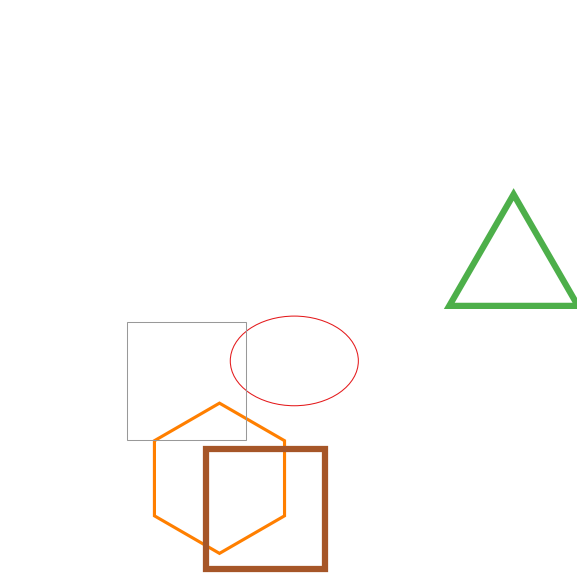[{"shape": "oval", "thickness": 0.5, "radius": 0.55, "center": [0.51, 0.374]}, {"shape": "triangle", "thickness": 3, "radius": 0.64, "center": [0.889, 0.534]}, {"shape": "hexagon", "thickness": 1.5, "radius": 0.65, "center": [0.38, 0.171]}, {"shape": "square", "thickness": 3, "radius": 0.52, "center": [0.46, 0.118]}, {"shape": "square", "thickness": 0.5, "radius": 0.51, "center": [0.323, 0.339]}]